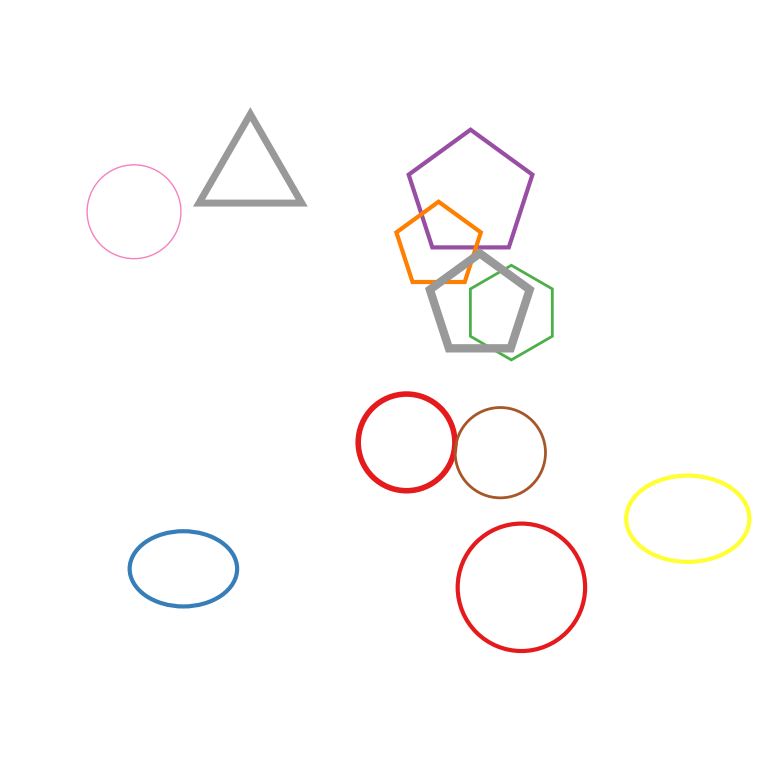[{"shape": "circle", "thickness": 1.5, "radius": 0.41, "center": [0.677, 0.237]}, {"shape": "circle", "thickness": 2, "radius": 0.31, "center": [0.528, 0.425]}, {"shape": "oval", "thickness": 1.5, "radius": 0.35, "center": [0.238, 0.261]}, {"shape": "hexagon", "thickness": 1, "radius": 0.31, "center": [0.664, 0.594]}, {"shape": "pentagon", "thickness": 1.5, "radius": 0.42, "center": [0.611, 0.747]}, {"shape": "pentagon", "thickness": 1.5, "radius": 0.29, "center": [0.57, 0.68]}, {"shape": "oval", "thickness": 1.5, "radius": 0.4, "center": [0.893, 0.326]}, {"shape": "circle", "thickness": 1, "radius": 0.29, "center": [0.65, 0.412]}, {"shape": "circle", "thickness": 0.5, "radius": 0.3, "center": [0.174, 0.725]}, {"shape": "pentagon", "thickness": 3, "radius": 0.34, "center": [0.623, 0.603]}, {"shape": "triangle", "thickness": 2.5, "radius": 0.39, "center": [0.325, 0.775]}]